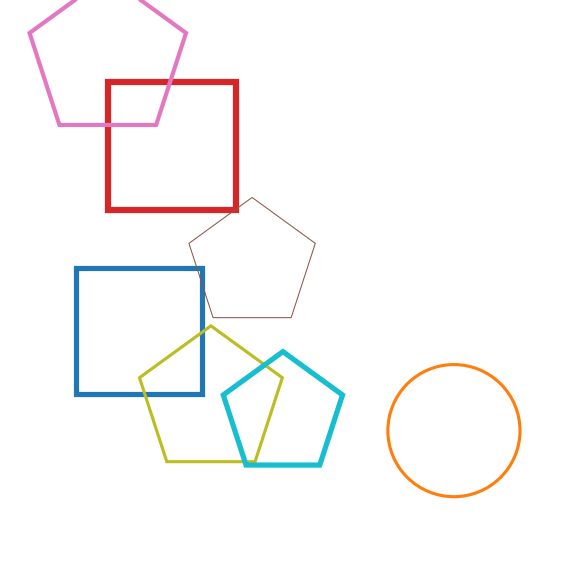[{"shape": "square", "thickness": 2.5, "radius": 0.55, "center": [0.241, 0.426]}, {"shape": "circle", "thickness": 1.5, "radius": 0.57, "center": [0.786, 0.253]}, {"shape": "square", "thickness": 3, "radius": 0.55, "center": [0.298, 0.746]}, {"shape": "pentagon", "thickness": 0.5, "radius": 0.58, "center": [0.437, 0.542]}, {"shape": "pentagon", "thickness": 2, "radius": 0.71, "center": [0.187, 0.898]}, {"shape": "pentagon", "thickness": 1.5, "radius": 0.65, "center": [0.365, 0.305]}, {"shape": "pentagon", "thickness": 2.5, "radius": 0.54, "center": [0.49, 0.282]}]